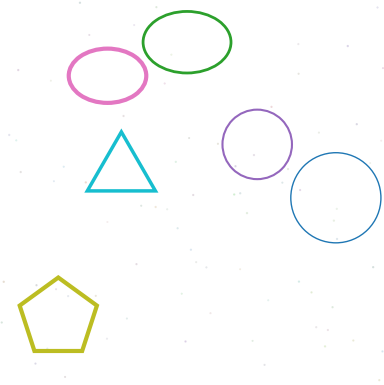[{"shape": "circle", "thickness": 1, "radius": 0.59, "center": [0.872, 0.486]}, {"shape": "oval", "thickness": 2, "radius": 0.57, "center": [0.486, 0.89]}, {"shape": "circle", "thickness": 1.5, "radius": 0.45, "center": [0.668, 0.625]}, {"shape": "oval", "thickness": 3, "radius": 0.5, "center": [0.279, 0.803]}, {"shape": "pentagon", "thickness": 3, "radius": 0.53, "center": [0.151, 0.174]}, {"shape": "triangle", "thickness": 2.5, "radius": 0.51, "center": [0.315, 0.555]}]